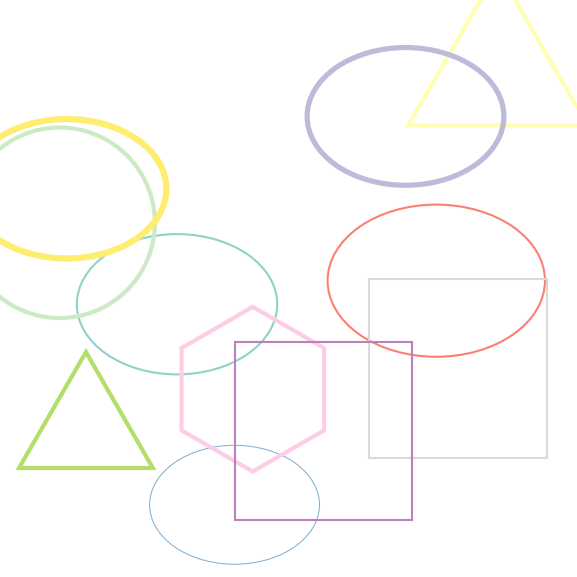[{"shape": "oval", "thickness": 1, "radius": 0.87, "center": [0.307, 0.472]}, {"shape": "triangle", "thickness": 2, "radius": 0.89, "center": [0.862, 0.872]}, {"shape": "oval", "thickness": 2.5, "radius": 0.85, "center": [0.702, 0.798]}, {"shape": "oval", "thickness": 1, "radius": 0.94, "center": [0.755, 0.513]}, {"shape": "oval", "thickness": 0.5, "radius": 0.74, "center": [0.406, 0.125]}, {"shape": "triangle", "thickness": 2, "radius": 0.67, "center": [0.149, 0.256]}, {"shape": "hexagon", "thickness": 2, "radius": 0.71, "center": [0.438, 0.325]}, {"shape": "square", "thickness": 1, "radius": 0.77, "center": [0.793, 0.362]}, {"shape": "square", "thickness": 1, "radius": 0.77, "center": [0.56, 0.253]}, {"shape": "circle", "thickness": 2, "radius": 0.82, "center": [0.103, 0.613]}, {"shape": "oval", "thickness": 3, "radius": 0.86, "center": [0.116, 0.672]}]